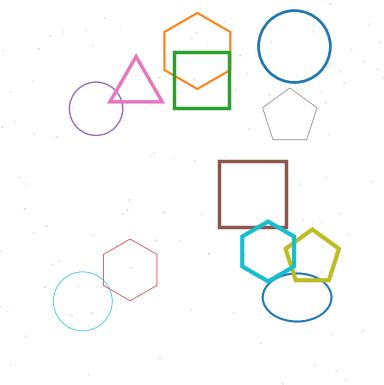[{"shape": "circle", "thickness": 2, "radius": 0.47, "center": [0.765, 0.879]}, {"shape": "oval", "thickness": 1.5, "radius": 0.45, "center": [0.772, 0.227]}, {"shape": "hexagon", "thickness": 1.5, "radius": 0.49, "center": [0.513, 0.868]}, {"shape": "square", "thickness": 2.5, "radius": 0.36, "center": [0.524, 0.792]}, {"shape": "hexagon", "thickness": 0.5, "radius": 0.4, "center": [0.338, 0.299]}, {"shape": "circle", "thickness": 1, "radius": 0.35, "center": [0.25, 0.717]}, {"shape": "square", "thickness": 2.5, "radius": 0.43, "center": [0.655, 0.496]}, {"shape": "triangle", "thickness": 2.5, "radius": 0.39, "center": [0.354, 0.775]}, {"shape": "pentagon", "thickness": 0.5, "radius": 0.37, "center": [0.753, 0.697]}, {"shape": "pentagon", "thickness": 3, "radius": 0.37, "center": [0.811, 0.331]}, {"shape": "circle", "thickness": 0.5, "radius": 0.38, "center": [0.215, 0.217]}, {"shape": "hexagon", "thickness": 3, "radius": 0.39, "center": [0.697, 0.347]}]